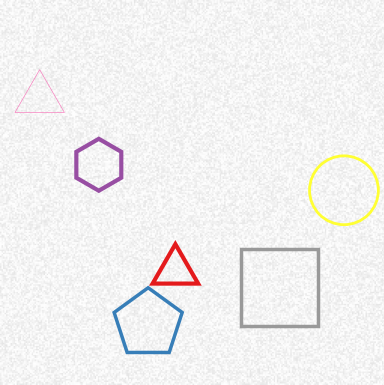[{"shape": "triangle", "thickness": 3, "radius": 0.34, "center": [0.456, 0.298]}, {"shape": "pentagon", "thickness": 2.5, "radius": 0.46, "center": [0.385, 0.16]}, {"shape": "hexagon", "thickness": 3, "radius": 0.34, "center": [0.257, 0.572]}, {"shape": "circle", "thickness": 2, "radius": 0.45, "center": [0.893, 0.506]}, {"shape": "triangle", "thickness": 0.5, "radius": 0.37, "center": [0.103, 0.745]}, {"shape": "square", "thickness": 2.5, "radius": 0.5, "center": [0.726, 0.253]}]